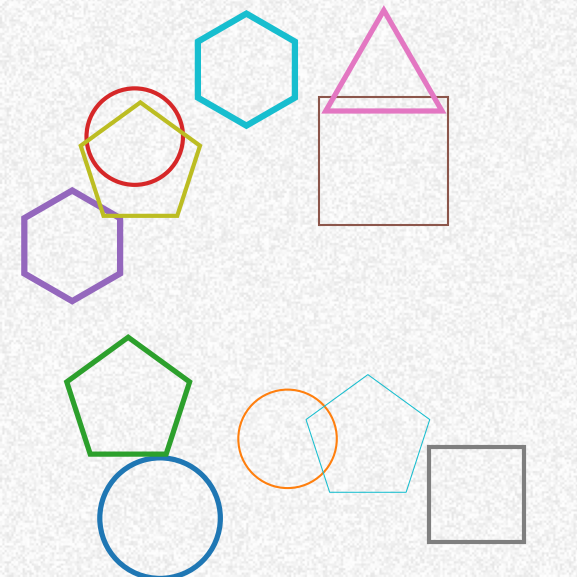[{"shape": "circle", "thickness": 2.5, "radius": 0.52, "center": [0.277, 0.102]}, {"shape": "circle", "thickness": 1, "radius": 0.43, "center": [0.498, 0.239]}, {"shape": "pentagon", "thickness": 2.5, "radius": 0.56, "center": [0.222, 0.303]}, {"shape": "circle", "thickness": 2, "radius": 0.42, "center": [0.233, 0.763]}, {"shape": "hexagon", "thickness": 3, "radius": 0.48, "center": [0.125, 0.573]}, {"shape": "square", "thickness": 1, "radius": 0.56, "center": [0.664, 0.72]}, {"shape": "triangle", "thickness": 2.5, "radius": 0.58, "center": [0.665, 0.865]}, {"shape": "square", "thickness": 2, "radius": 0.41, "center": [0.825, 0.143]}, {"shape": "pentagon", "thickness": 2, "radius": 0.54, "center": [0.243, 0.713]}, {"shape": "hexagon", "thickness": 3, "radius": 0.49, "center": [0.427, 0.879]}, {"shape": "pentagon", "thickness": 0.5, "radius": 0.56, "center": [0.637, 0.238]}]